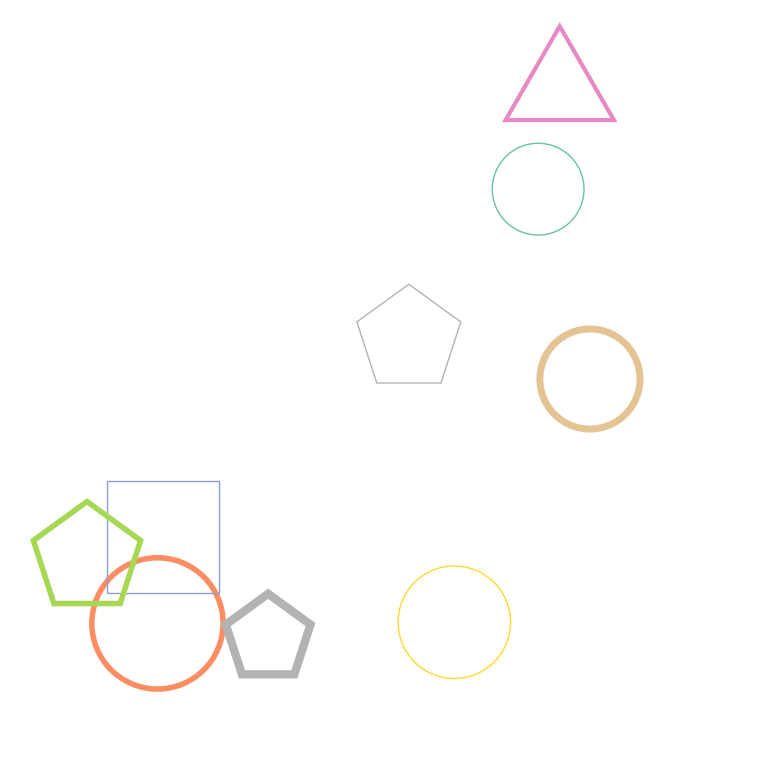[{"shape": "circle", "thickness": 0.5, "radius": 0.3, "center": [0.699, 0.754]}, {"shape": "circle", "thickness": 2, "radius": 0.43, "center": [0.204, 0.19]}, {"shape": "square", "thickness": 0.5, "radius": 0.36, "center": [0.212, 0.303]}, {"shape": "triangle", "thickness": 1.5, "radius": 0.41, "center": [0.727, 0.885]}, {"shape": "pentagon", "thickness": 2, "radius": 0.37, "center": [0.113, 0.275]}, {"shape": "circle", "thickness": 0.5, "radius": 0.37, "center": [0.59, 0.192]}, {"shape": "circle", "thickness": 2.5, "radius": 0.32, "center": [0.766, 0.508]}, {"shape": "pentagon", "thickness": 3, "radius": 0.29, "center": [0.348, 0.171]}, {"shape": "pentagon", "thickness": 0.5, "radius": 0.35, "center": [0.531, 0.56]}]